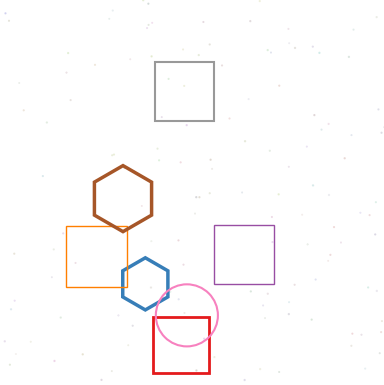[{"shape": "square", "thickness": 2, "radius": 0.36, "center": [0.47, 0.104]}, {"shape": "hexagon", "thickness": 2.5, "radius": 0.34, "center": [0.377, 0.263]}, {"shape": "square", "thickness": 1, "radius": 0.39, "center": [0.634, 0.339]}, {"shape": "square", "thickness": 1, "radius": 0.4, "center": [0.25, 0.335]}, {"shape": "hexagon", "thickness": 2.5, "radius": 0.43, "center": [0.319, 0.484]}, {"shape": "circle", "thickness": 1.5, "radius": 0.4, "center": [0.485, 0.181]}, {"shape": "square", "thickness": 1.5, "radius": 0.38, "center": [0.48, 0.761]}]